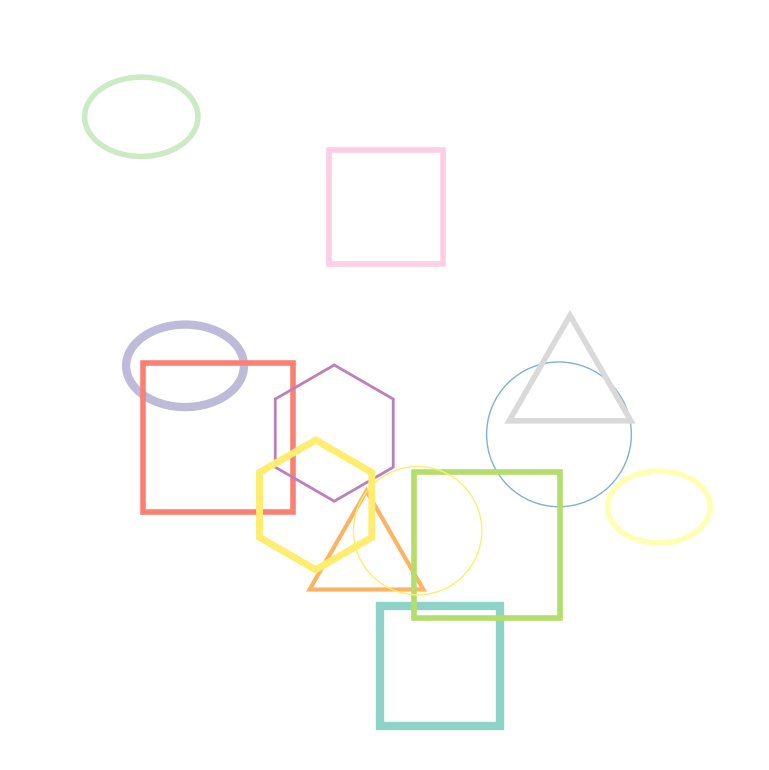[{"shape": "square", "thickness": 3, "radius": 0.39, "center": [0.572, 0.136]}, {"shape": "oval", "thickness": 2, "radius": 0.33, "center": [0.856, 0.342]}, {"shape": "oval", "thickness": 3, "radius": 0.38, "center": [0.24, 0.525]}, {"shape": "square", "thickness": 2, "radius": 0.48, "center": [0.283, 0.432]}, {"shape": "circle", "thickness": 0.5, "radius": 0.47, "center": [0.726, 0.436]}, {"shape": "triangle", "thickness": 1.5, "radius": 0.43, "center": [0.476, 0.277]}, {"shape": "square", "thickness": 2, "radius": 0.47, "center": [0.633, 0.292]}, {"shape": "square", "thickness": 2, "radius": 0.37, "center": [0.502, 0.731]}, {"shape": "triangle", "thickness": 2, "radius": 0.46, "center": [0.74, 0.499]}, {"shape": "hexagon", "thickness": 1, "radius": 0.44, "center": [0.434, 0.438]}, {"shape": "oval", "thickness": 2, "radius": 0.37, "center": [0.183, 0.848]}, {"shape": "hexagon", "thickness": 2.5, "radius": 0.42, "center": [0.41, 0.344]}, {"shape": "circle", "thickness": 0.5, "radius": 0.42, "center": [0.542, 0.311]}]